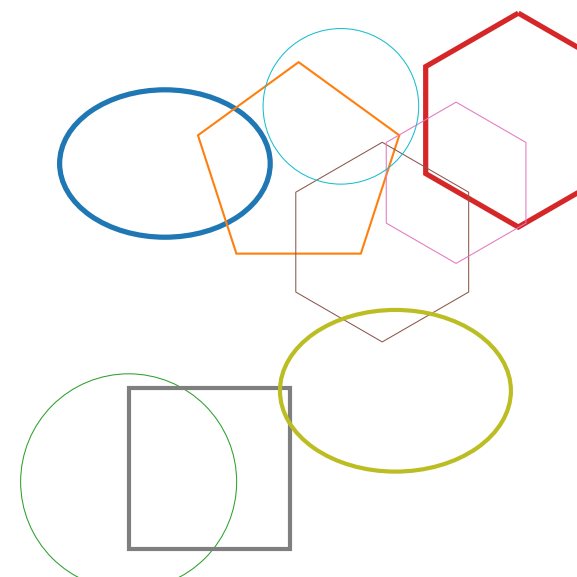[{"shape": "oval", "thickness": 2.5, "radius": 0.91, "center": [0.286, 0.716]}, {"shape": "pentagon", "thickness": 1, "radius": 0.92, "center": [0.517, 0.708]}, {"shape": "circle", "thickness": 0.5, "radius": 0.94, "center": [0.223, 0.165]}, {"shape": "hexagon", "thickness": 2.5, "radius": 0.93, "center": [0.898, 0.791]}, {"shape": "hexagon", "thickness": 0.5, "radius": 0.86, "center": [0.662, 0.58]}, {"shape": "hexagon", "thickness": 0.5, "radius": 0.7, "center": [0.79, 0.683]}, {"shape": "square", "thickness": 2, "radius": 0.7, "center": [0.362, 0.188]}, {"shape": "oval", "thickness": 2, "radius": 1.0, "center": [0.685, 0.322]}, {"shape": "circle", "thickness": 0.5, "radius": 0.67, "center": [0.59, 0.815]}]